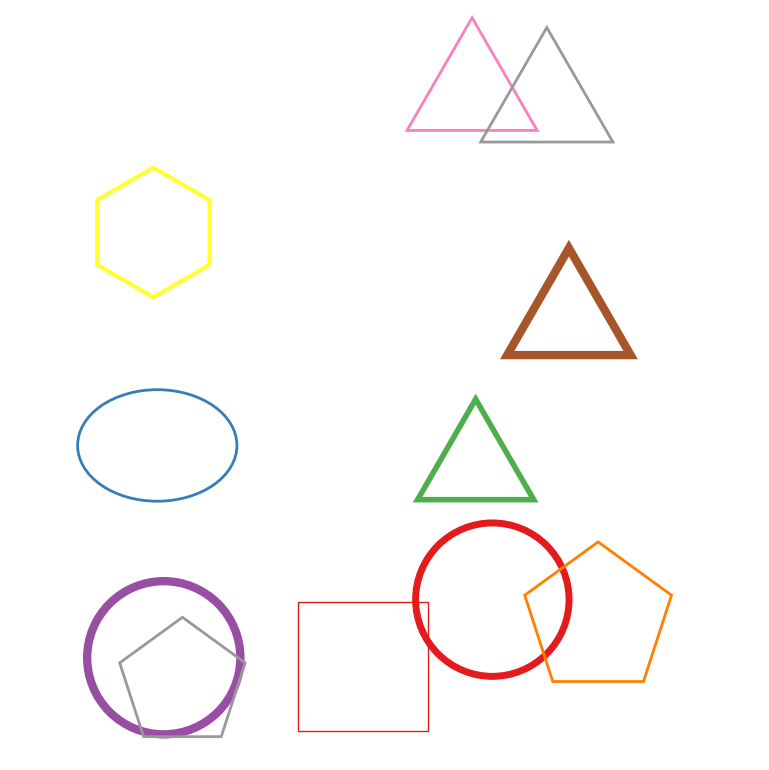[{"shape": "square", "thickness": 0.5, "radius": 0.42, "center": [0.471, 0.134]}, {"shape": "circle", "thickness": 2.5, "radius": 0.5, "center": [0.639, 0.221]}, {"shape": "oval", "thickness": 1, "radius": 0.52, "center": [0.204, 0.421]}, {"shape": "triangle", "thickness": 2, "radius": 0.44, "center": [0.618, 0.395]}, {"shape": "circle", "thickness": 3, "radius": 0.5, "center": [0.213, 0.146]}, {"shape": "pentagon", "thickness": 1, "radius": 0.5, "center": [0.777, 0.196]}, {"shape": "hexagon", "thickness": 1.5, "radius": 0.42, "center": [0.199, 0.698]}, {"shape": "triangle", "thickness": 3, "radius": 0.46, "center": [0.739, 0.585]}, {"shape": "triangle", "thickness": 1, "radius": 0.49, "center": [0.613, 0.879]}, {"shape": "triangle", "thickness": 1, "radius": 0.5, "center": [0.71, 0.865]}, {"shape": "pentagon", "thickness": 1, "radius": 0.43, "center": [0.237, 0.113]}]